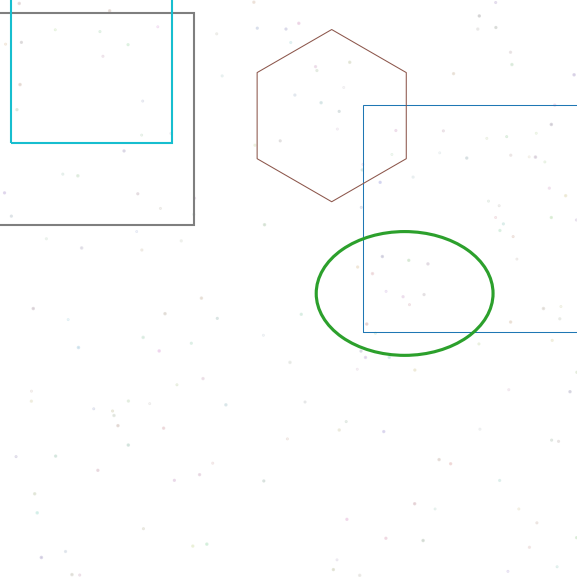[{"shape": "square", "thickness": 0.5, "radius": 0.99, "center": [0.826, 0.621]}, {"shape": "oval", "thickness": 1.5, "radius": 0.77, "center": [0.701, 0.491]}, {"shape": "hexagon", "thickness": 0.5, "radius": 0.75, "center": [0.574, 0.799]}, {"shape": "square", "thickness": 1, "radius": 0.92, "center": [0.153, 0.793]}, {"shape": "square", "thickness": 1, "radius": 0.7, "center": [0.159, 0.891]}]